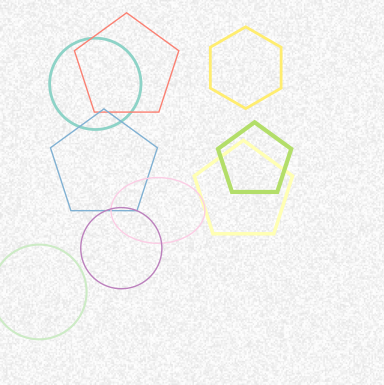[{"shape": "circle", "thickness": 2, "radius": 0.59, "center": [0.248, 0.782]}, {"shape": "pentagon", "thickness": 2.5, "radius": 0.67, "center": [0.632, 0.501]}, {"shape": "pentagon", "thickness": 1, "radius": 0.71, "center": [0.329, 0.824]}, {"shape": "pentagon", "thickness": 1, "radius": 0.73, "center": [0.27, 0.571]}, {"shape": "pentagon", "thickness": 3, "radius": 0.5, "center": [0.661, 0.582]}, {"shape": "oval", "thickness": 1, "radius": 0.61, "center": [0.41, 0.453]}, {"shape": "circle", "thickness": 1, "radius": 0.53, "center": [0.315, 0.355]}, {"shape": "circle", "thickness": 1.5, "radius": 0.62, "center": [0.102, 0.242]}, {"shape": "hexagon", "thickness": 2, "radius": 0.53, "center": [0.638, 0.824]}]